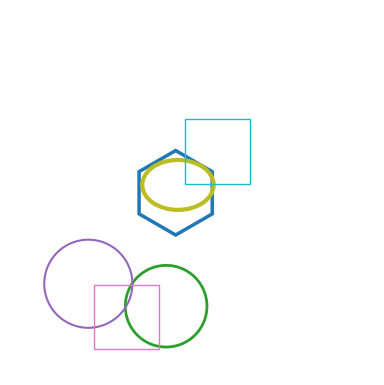[{"shape": "hexagon", "thickness": 2.5, "radius": 0.55, "center": [0.456, 0.499]}, {"shape": "circle", "thickness": 2, "radius": 0.53, "center": [0.432, 0.205]}, {"shape": "circle", "thickness": 1.5, "radius": 0.57, "center": [0.229, 0.263]}, {"shape": "square", "thickness": 1, "radius": 0.42, "center": [0.328, 0.177]}, {"shape": "oval", "thickness": 3, "radius": 0.46, "center": [0.462, 0.52]}, {"shape": "square", "thickness": 1, "radius": 0.42, "center": [0.565, 0.607]}]